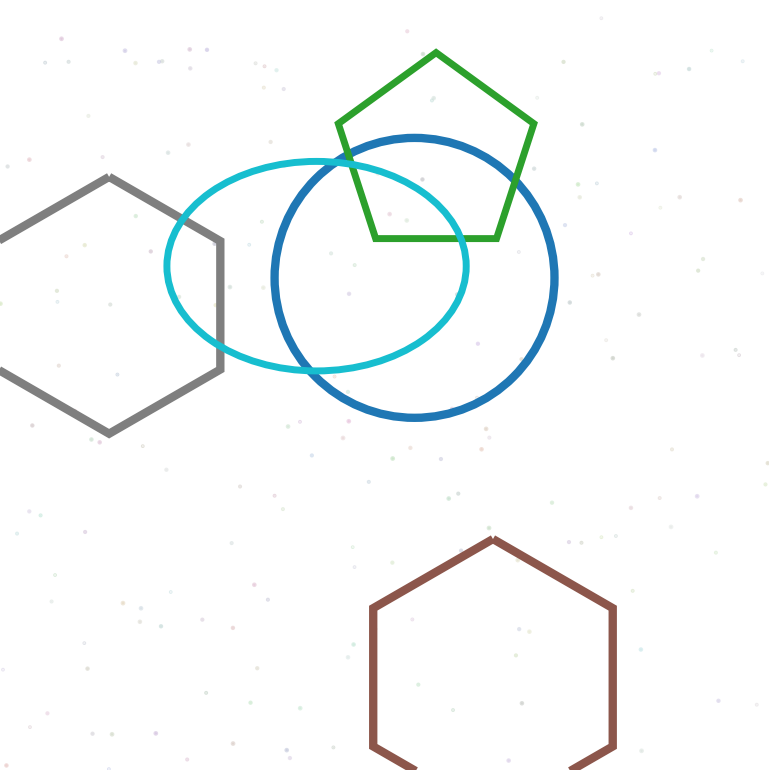[{"shape": "circle", "thickness": 3, "radius": 0.91, "center": [0.538, 0.639]}, {"shape": "pentagon", "thickness": 2.5, "radius": 0.67, "center": [0.566, 0.798]}, {"shape": "hexagon", "thickness": 3, "radius": 0.9, "center": [0.64, 0.12]}, {"shape": "hexagon", "thickness": 3, "radius": 0.83, "center": [0.142, 0.604]}, {"shape": "oval", "thickness": 2.5, "radius": 0.97, "center": [0.411, 0.654]}]